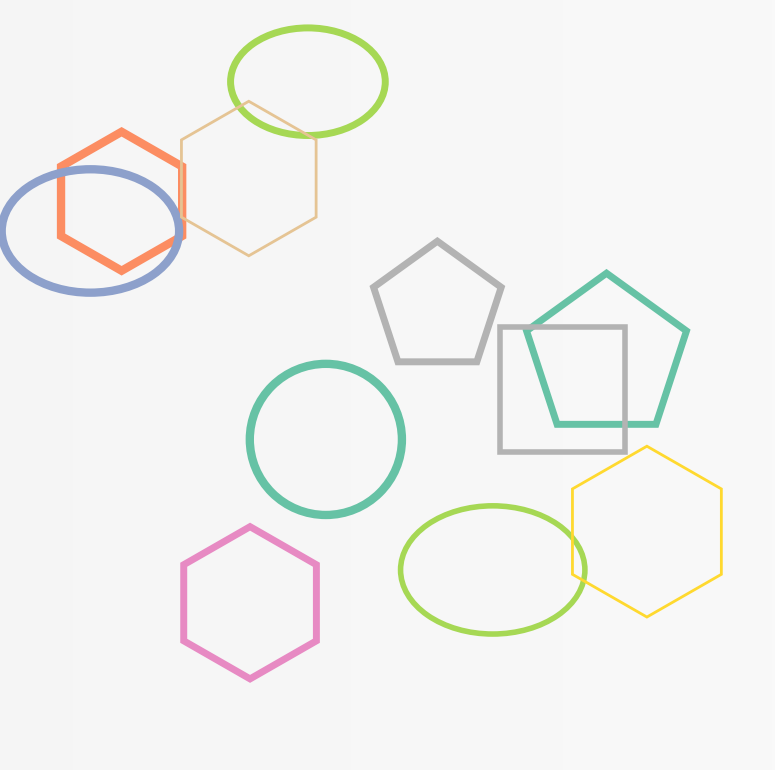[{"shape": "pentagon", "thickness": 2.5, "radius": 0.54, "center": [0.783, 0.537]}, {"shape": "circle", "thickness": 3, "radius": 0.49, "center": [0.42, 0.429]}, {"shape": "hexagon", "thickness": 3, "radius": 0.45, "center": [0.157, 0.739]}, {"shape": "oval", "thickness": 3, "radius": 0.57, "center": [0.117, 0.7]}, {"shape": "hexagon", "thickness": 2.5, "radius": 0.49, "center": [0.323, 0.217]}, {"shape": "oval", "thickness": 2, "radius": 0.59, "center": [0.636, 0.26]}, {"shape": "oval", "thickness": 2.5, "radius": 0.5, "center": [0.397, 0.894]}, {"shape": "hexagon", "thickness": 1, "radius": 0.55, "center": [0.835, 0.31]}, {"shape": "hexagon", "thickness": 1, "radius": 0.5, "center": [0.321, 0.768]}, {"shape": "square", "thickness": 2, "radius": 0.41, "center": [0.726, 0.494]}, {"shape": "pentagon", "thickness": 2.5, "radius": 0.43, "center": [0.564, 0.6]}]